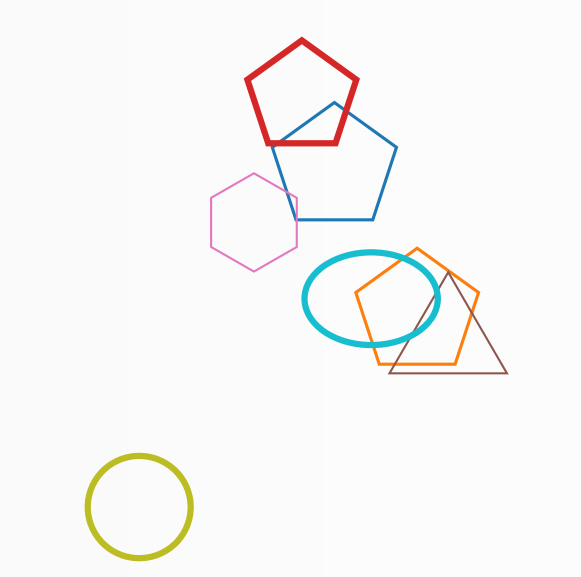[{"shape": "pentagon", "thickness": 1.5, "radius": 0.56, "center": [0.575, 0.709]}, {"shape": "pentagon", "thickness": 1.5, "radius": 0.56, "center": [0.718, 0.458]}, {"shape": "pentagon", "thickness": 3, "radius": 0.49, "center": [0.519, 0.831]}, {"shape": "triangle", "thickness": 1, "radius": 0.58, "center": [0.771, 0.411]}, {"shape": "hexagon", "thickness": 1, "radius": 0.43, "center": [0.437, 0.614]}, {"shape": "circle", "thickness": 3, "radius": 0.44, "center": [0.24, 0.121]}, {"shape": "oval", "thickness": 3, "radius": 0.57, "center": [0.639, 0.482]}]